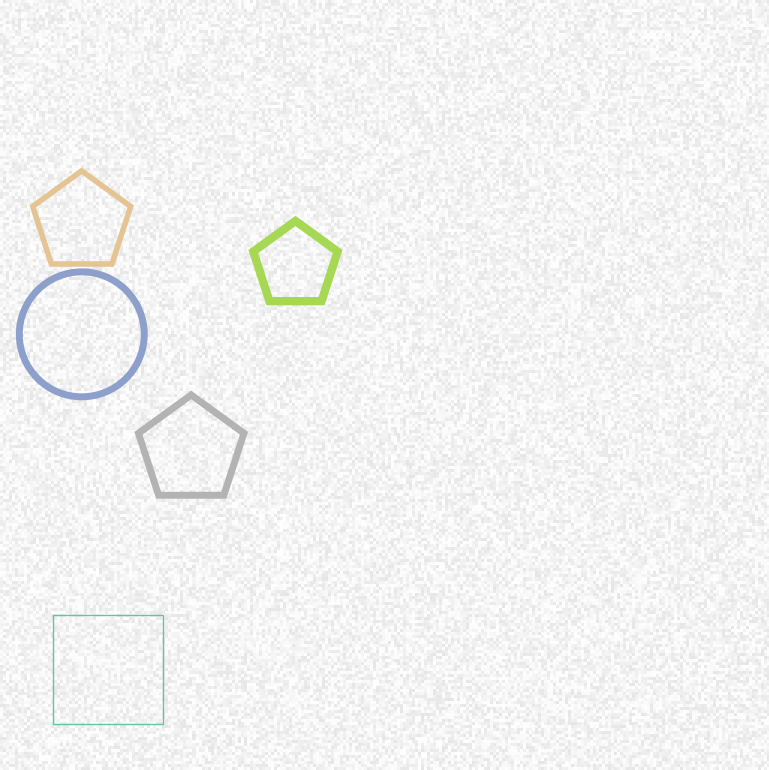[{"shape": "square", "thickness": 0.5, "radius": 0.36, "center": [0.14, 0.131]}, {"shape": "circle", "thickness": 2.5, "radius": 0.41, "center": [0.106, 0.566]}, {"shape": "pentagon", "thickness": 3, "radius": 0.29, "center": [0.384, 0.655]}, {"shape": "pentagon", "thickness": 2, "radius": 0.33, "center": [0.106, 0.711]}, {"shape": "pentagon", "thickness": 2.5, "radius": 0.36, "center": [0.248, 0.415]}]